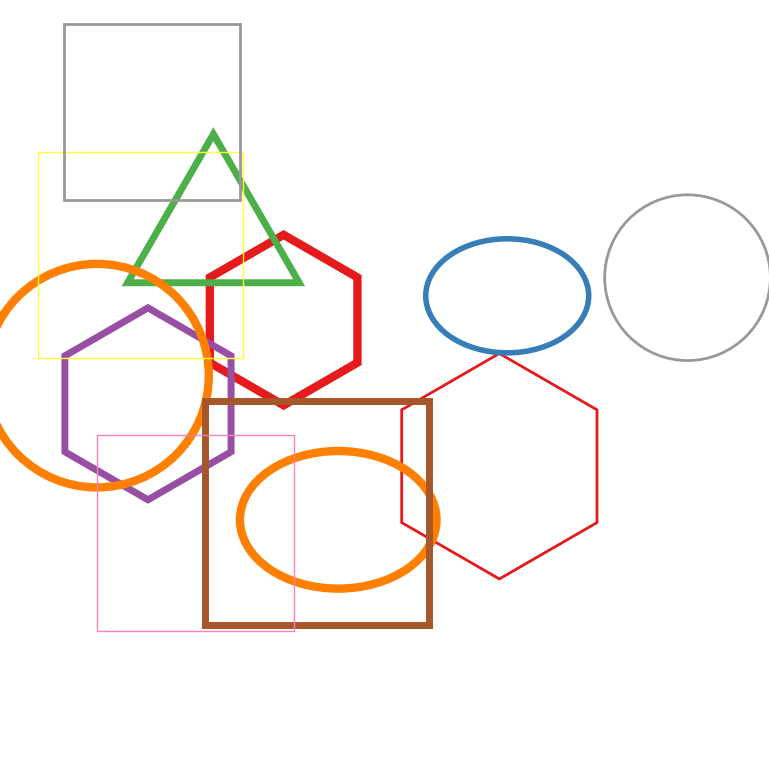[{"shape": "hexagon", "thickness": 3, "radius": 0.55, "center": [0.368, 0.584]}, {"shape": "hexagon", "thickness": 1, "radius": 0.73, "center": [0.648, 0.395]}, {"shape": "oval", "thickness": 2, "radius": 0.53, "center": [0.659, 0.616]}, {"shape": "triangle", "thickness": 2.5, "radius": 0.64, "center": [0.277, 0.697]}, {"shape": "hexagon", "thickness": 2.5, "radius": 0.62, "center": [0.192, 0.476]}, {"shape": "circle", "thickness": 3, "radius": 0.73, "center": [0.126, 0.512]}, {"shape": "oval", "thickness": 3, "radius": 0.64, "center": [0.439, 0.325]}, {"shape": "square", "thickness": 0.5, "radius": 0.67, "center": [0.183, 0.669]}, {"shape": "square", "thickness": 2.5, "radius": 0.73, "center": [0.411, 0.334]}, {"shape": "square", "thickness": 0.5, "radius": 0.64, "center": [0.254, 0.308]}, {"shape": "square", "thickness": 1, "radius": 0.57, "center": [0.197, 0.854]}, {"shape": "circle", "thickness": 1, "radius": 0.54, "center": [0.893, 0.639]}]